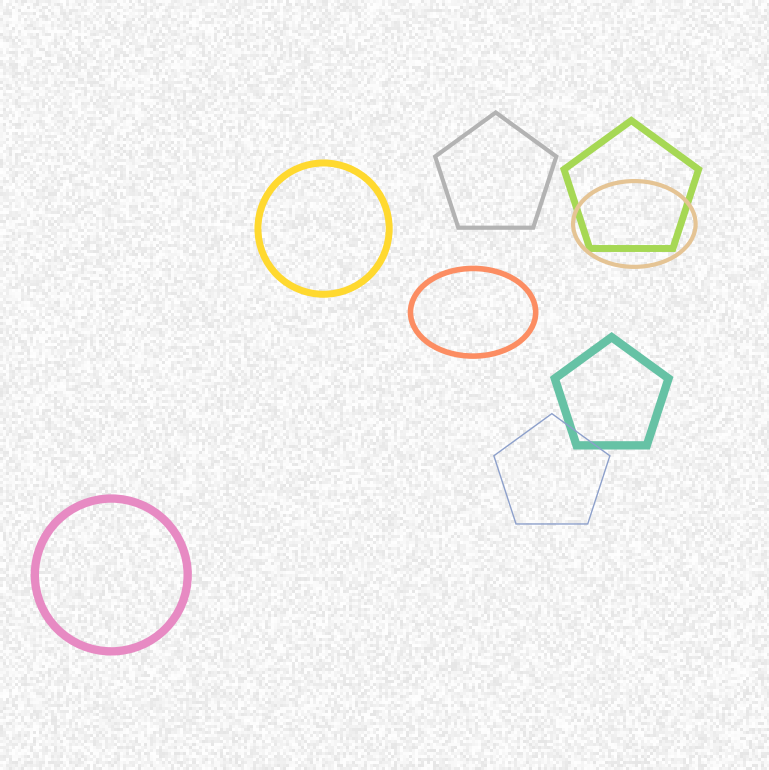[{"shape": "pentagon", "thickness": 3, "radius": 0.39, "center": [0.794, 0.484]}, {"shape": "oval", "thickness": 2, "radius": 0.41, "center": [0.614, 0.594]}, {"shape": "pentagon", "thickness": 0.5, "radius": 0.4, "center": [0.717, 0.384]}, {"shape": "circle", "thickness": 3, "radius": 0.5, "center": [0.145, 0.253]}, {"shape": "pentagon", "thickness": 2.5, "radius": 0.46, "center": [0.82, 0.752]}, {"shape": "circle", "thickness": 2.5, "radius": 0.43, "center": [0.42, 0.703]}, {"shape": "oval", "thickness": 1.5, "radius": 0.4, "center": [0.824, 0.709]}, {"shape": "pentagon", "thickness": 1.5, "radius": 0.41, "center": [0.644, 0.771]}]